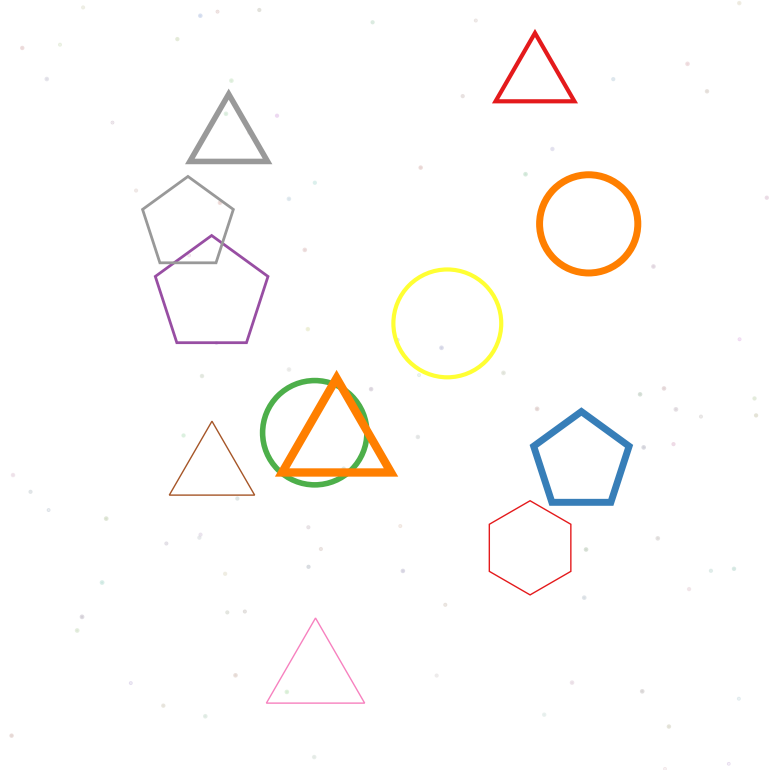[{"shape": "hexagon", "thickness": 0.5, "radius": 0.31, "center": [0.688, 0.289]}, {"shape": "triangle", "thickness": 1.5, "radius": 0.3, "center": [0.695, 0.898]}, {"shape": "pentagon", "thickness": 2.5, "radius": 0.33, "center": [0.755, 0.4]}, {"shape": "circle", "thickness": 2, "radius": 0.34, "center": [0.409, 0.438]}, {"shape": "pentagon", "thickness": 1, "radius": 0.38, "center": [0.275, 0.617]}, {"shape": "triangle", "thickness": 3, "radius": 0.41, "center": [0.437, 0.427]}, {"shape": "circle", "thickness": 2.5, "radius": 0.32, "center": [0.765, 0.709]}, {"shape": "circle", "thickness": 1.5, "radius": 0.35, "center": [0.581, 0.58]}, {"shape": "triangle", "thickness": 0.5, "radius": 0.32, "center": [0.275, 0.389]}, {"shape": "triangle", "thickness": 0.5, "radius": 0.37, "center": [0.41, 0.124]}, {"shape": "pentagon", "thickness": 1, "radius": 0.31, "center": [0.244, 0.709]}, {"shape": "triangle", "thickness": 2, "radius": 0.29, "center": [0.297, 0.819]}]